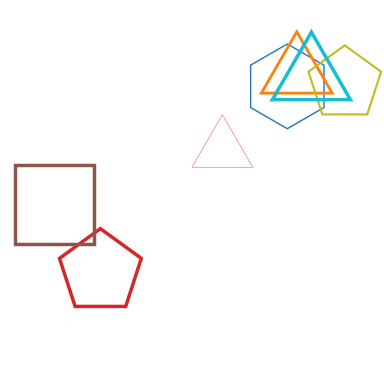[{"shape": "hexagon", "thickness": 1, "radius": 0.55, "center": [0.746, 0.776]}, {"shape": "triangle", "thickness": 2, "radius": 0.53, "center": [0.771, 0.811]}, {"shape": "pentagon", "thickness": 2.5, "radius": 0.56, "center": [0.261, 0.294]}, {"shape": "square", "thickness": 2.5, "radius": 0.51, "center": [0.141, 0.468]}, {"shape": "triangle", "thickness": 0.5, "radius": 0.46, "center": [0.578, 0.611]}, {"shape": "pentagon", "thickness": 1.5, "radius": 0.5, "center": [0.896, 0.783]}, {"shape": "triangle", "thickness": 2.5, "radius": 0.58, "center": [0.809, 0.8]}]